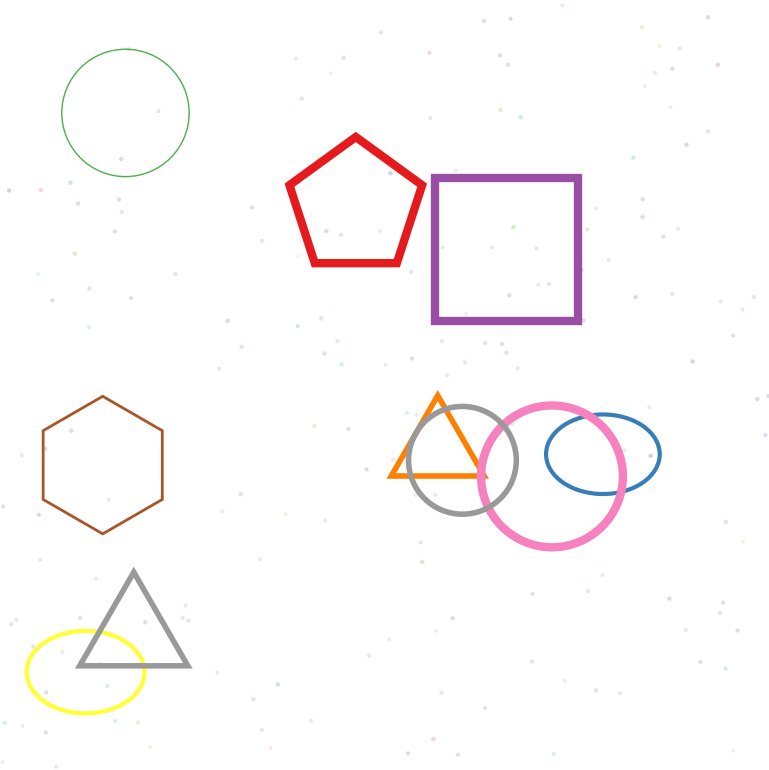[{"shape": "pentagon", "thickness": 3, "radius": 0.45, "center": [0.462, 0.732]}, {"shape": "oval", "thickness": 1.5, "radius": 0.37, "center": [0.783, 0.41]}, {"shape": "circle", "thickness": 0.5, "radius": 0.41, "center": [0.163, 0.853]}, {"shape": "square", "thickness": 3, "radius": 0.46, "center": [0.658, 0.676]}, {"shape": "triangle", "thickness": 2, "radius": 0.35, "center": [0.568, 0.417]}, {"shape": "oval", "thickness": 1.5, "radius": 0.38, "center": [0.111, 0.127]}, {"shape": "hexagon", "thickness": 1, "radius": 0.45, "center": [0.133, 0.396]}, {"shape": "circle", "thickness": 3, "radius": 0.46, "center": [0.717, 0.381]}, {"shape": "circle", "thickness": 2, "radius": 0.35, "center": [0.601, 0.402]}, {"shape": "triangle", "thickness": 2, "radius": 0.41, "center": [0.174, 0.176]}]